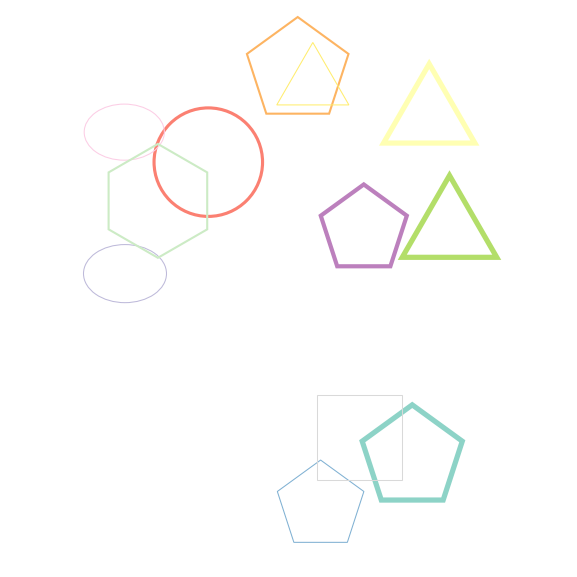[{"shape": "pentagon", "thickness": 2.5, "radius": 0.46, "center": [0.714, 0.207]}, {"shape": "triangle", "thickness": 2.5, "radius": 0.46, "center": [0.743, 0.797]}, {"shape": "oval", "thickness": 0.5, "radius": 0.36, "center": [0.216, 0.525]}, {"shape": "circle", "thickness": 1.5, "radius": 0.47, "center": [0.361, 0.718]}, {"shape": "pentagon", "thickness": 0.5, "radius": 0.39, "center": [0.555, 0.124]}, {"shape": "pentagon", "thickness": 1, "radius": 0.46, "center": [0.516, 0.877]}, {"shape": "triangle", "thickness": 2.5, "radius": 0.47, "center": [0.778, 0.601]}, {"shape": "oval", "thickness": 0.5, "radius": 0.35, "center": [0.215, 0.77]}, {"shape": "square", "thickness": 0.5, "radius": 0.37, "center": [0.623, 0.241]}, {"shape": "pentagon", "thickness": 2, "radius": 0.39, "center": [0.63, 0.601]}, {"shape": "hexagon", "thickness": 1, "radius": 0.49, "center": [0.273, 0.651]}, {"shape": "triangle", "thickness": 0.5, "radius": 0.36, "center": [0.542, 0.854]}]